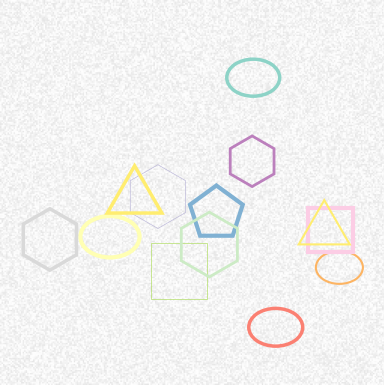[{"shape": "oval", "thickness": 2.5, "radius": 0.34, "center": [0.658, 0.798]}, {"shape": "oval", "thickness": 3, "radius": 0.38, "center": [0.286, 0.385]}, {"shape": "hexagon", "thickness": 0.5, "radius": 0.41, "center": [0.41, 0.489]}, {"shape": "oval", "thickness": 2.5, "radius": 0.35, "center": [0.716, 0.15]}, {"shape": "pentagon", "thickness": 3, "radius": 0.36, "center": [0.562, 0.446]}, {"shape": "oval", "thickness": 1.5, "radius": 0.31, "center": [0.881, 0.305]}, {"shape": "square", "thickness": 0.5, "radius": 0.37, "center": [0.464, 0.296]}, {"shape": "square", "thickness": 3, "radius": 0.29, "center": [0.858, 0.402]}, {"shape": "hexagon", "thickness": 2.5, "radius": 0.4, "center": [0.129, 0.378]}, {"shape": "hexagon", "thickness": 2, "radius": 0.33, "center": [0.655, 0.581]}, {"shape": "hexagon", "thickness": 2, "radius": 0.42, "center": [0.544, 0.365]}, {"shape": "triangle", "thickness": 2.5, "radius": 0.41, "center": [0.35, 0.488]}, {"shape": "triangle", "thickness": 1.5, "radius": 0.38, "center": [0.842, 0.403]}]